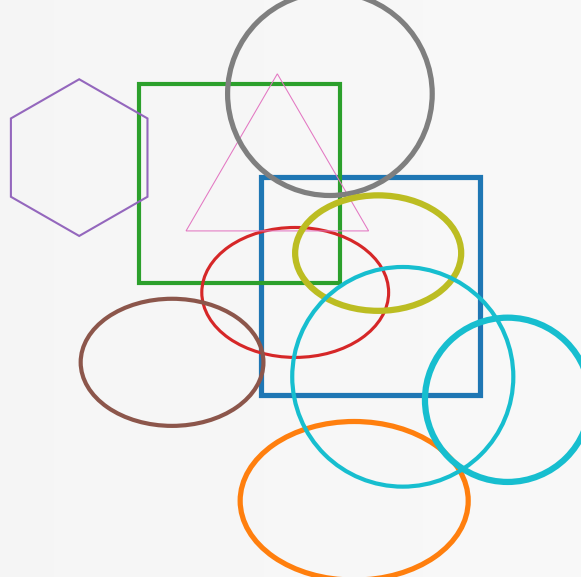[{"shape": "square", "thickness": 2.5, "radius": 0.94, "center": [0.637, 0.504]}, {"shape": "oval", "thickness": 2.5, "radius": 0.98, "center": [0.609, 0.132]}, {"shape": "square", "thickness": 2, "radius": 0.86, "center": [0.411, 0.681]}, {"shape": "oval", "thickness": 1.5, "radius": 0.8, "center": [0.508, 0.493]}, {"shape": "hexagon", "thickness": 1, "radius": 0.68, "center": [0.136, 0.726]}, {"shape": "oval", "thickness": 2, "radius": 0.79, "center": [0.296, 0.372]}, {"shape": "triangle", "thickness": 0.5, "radius": 0.91, "center": [0.477, 0.69]}, {"shape": "circle", "thickness": 2.5, "radius": 0.88, "center": [0.568, 0.837]}, {"shape": "oval", "thickness": 3, "radius": 0.71, "center": [0.651, 0.561]}, {"shape": "circle", "thickness": 3, "radius": 0.71, "center": [0.873, 0.307]}, {"shape": "circle", "thickness": 2, "radius": 0.95, "center": [0.693, 0.347]}]